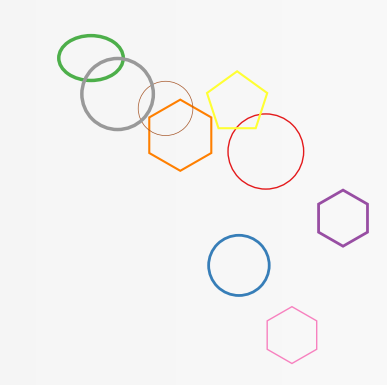[{"shape": "circle", "thickness": 1, "radius": 0.49, "center": [0.686, 0.606]}, {"shape": "circle", "thickness": 2, "radius": 0.39, "center": [0.617, 0.311]}, {"shape": "oval", "thickness": 2.5, "radius": 0.42, "center": [0.235, 0.849]}, {"shape": "hexagon", "thickness": 2, "radius": 0.36, "center": [0.885, 0.433]}, {"shape": "hexagon", "thickness": 1.5, "radius": 0.46, "center": [0.465, 0.649]}, {"shape": "pentagon", "thickness": 1.5, "radius": 0.41, "center": [0.612, 0.733]}, {"shape": "circle", "thickness": 0.5, "radius": 0.35, "center": [0.427, 0.718]}, {"shape": "hexagon", "thickness": 1, "radius": 0.37, "center": [0.753, 0.13]}, {"shape": "circle", "thickness": 2.5, "radius": 0.46, "center": [0.303, 0.756]}]